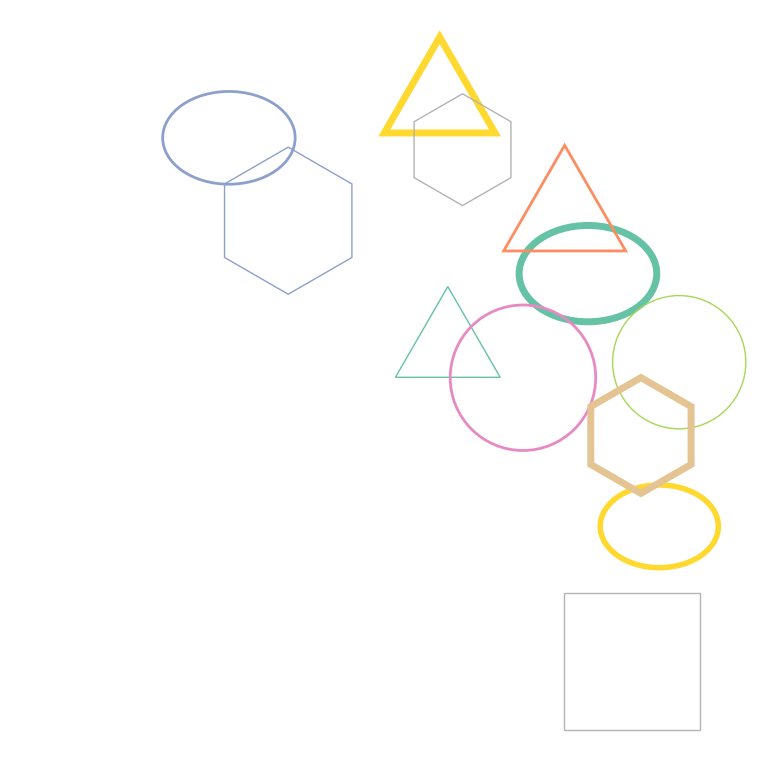[{"shape": "triangle", "thickness": 0.5, "radius": 0.39, "center": [0.582, 0.549]}, {"shape": "oval", "thickness": 2.5, "radius": 0.45, "center": [0.764, 0.645]}, {"shape": "triangle", "thickness": 1, "radius": 0.46, "center": [0.733, 0.72]}, {"shape": "oval", "thickness": 1, "radius": 0.43, "center": [0.297, 0.821]}, {"shape": "hexagon", "thickness": 0.5, "radius": 0.48, "center": [0.374, 0.713]}, {"shape": "circle", "thickness": 1, "radius": 0.47, "center": [0.679, 0.509]}, {"shape": "circle", "thickness": 0.5, "radius": 0.43, "center": [0.882, 0.53]}, {"shape": "oval", "thickness": 2, "radius": 0.38, "center": [0.856, 0.316]}, {"shape": "triangle", "thickness": 2.5, "radius": 0.42, "center": [0.571, 0.869]}, {"shape": "hexagon", "thickness": 2.5, "radius": 0.38, "center": [0.832, 0.434]}, {"shape": "square", "thickness": 0.5, "radius": 0.44, "center": [0.821, 0.141]}, {"shape": "hexagon", "thickness": 0.5, "radius": 0.36, "center": [0.601, 0.806]}]